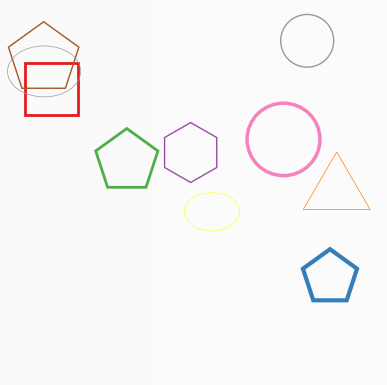[{"shape": "square", "thickness": 2, "radius": 0.34, "center": [0.133, 0.769]}, {"shape": "pentagon", "thickness": 3, "radius": 0.37, "center": [0.852, 0.279]}, {"shape": "pentagon", "thickness": 2, "radius": 0.42, "center": [0.327, 0.582]}, {"shape": "hexagon", "thickness": 1, "radius": 0.39, "center": [0.492, 0.604]}, {"shape": "triangle", "thickness": 0.5, "radius": 0.5, "center": [0.869, 0.506]}, {"shape": "oval", "thickness": 0.5, "radius": 0.36, "center": [0.547, 0.45]}, {"shape": "pentagon", "thickness": 1, "radius": 0.48, "center": [0.113, 0.848]}, {"shape": "circle", "thickness": 2.5, "radius": 0.47, "center": [0.732, 0.638]}, {"shape": "oval", "thickness": 0.5, "radius": 0.47, "center": [0.114, 0.815]}, {"shape": "circle", "thickness": 1, "radius": 0.34, "center": [0.793, 0.894]}]